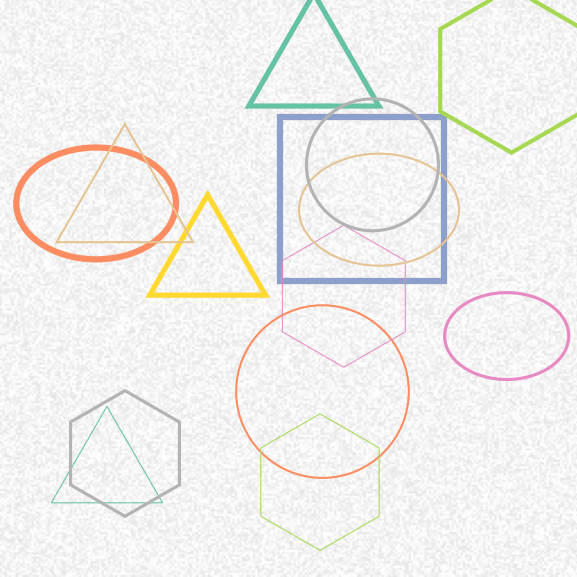[{"shape": "triangle", "thickness": 0.5, "radius": 0.56, "center": [0.185, 0.184]}, {"shape": "triangle", "thickness": 2.5, "radius": 0.65, "center": [0.543, 0.881]}, {"shape": "circle", "thickness": 1, "radius": 0.75, "center": [0.558, 0.321]}, {"shape": "oval", "thickness": 3, "radius": 0.69, "center": [0.167, 0.647]}, {"shape": "square", "thickness": 3, "radius": 0.71, "center": [0.627, 0.655]}, {"shape": "hexagon", "thickness": 0.5, "radius": 0.61, "center": [0.595, 0.486]}, {"shape": "oval", "thickness": 1.5, "radius": 0.54, "center": [0.877, 0.417]}, {"shape": "hexagon", "thickness": 0.5, "radius": 0.59, "center": [0.554, 0.164]}, {"shape": "hexagon", "thickness": 2, "radius": 0.71, "center": [0.886, 0.877]}, {"shape": "triangle", "thickness": 2.5, "radius": 0.58, "center": [0.359, 0.546]}, {"shape": "oval", "thickness": 1, "radius": 0.69, "center": [0.656, 0.636]}, {"shape": "triangle", "thickness": 1, "radius": 0.68, "center": [0.216, 0.648]}, {"shape": "circle", "thickness": 1.5, "radius": 0.57, "center": [0.645, 0.714]}, {"shape": "hexagon", "thickness": 1.5, "radius": 0.54, "center": [0.216, 0.214]}]